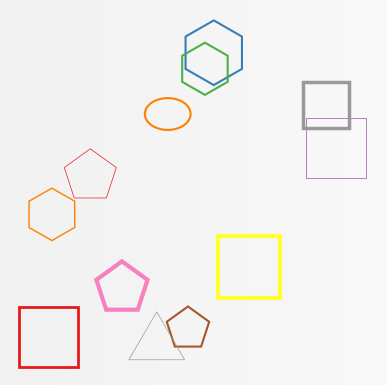[{"shape": "pentagon", "thickness": 0.5, "radius": 0.35, "center": [0.233, 0.543]}, {"shape": "square", "thickness": 2, "radius": 0.39, "center": [0.125, 0.125]}, {"shape": "hexagon", "thickness": 1.5, "radius": 0.42, "center": [0.552, 0.863]}, {"shape": "hexagon", "thickness": 1.5, "radius": 0.34, "center": [0.529, 0.821]}, {"shape": "square", "thickness": 0.5, "radius": 0.39, "center": [0.867, 0.616]}, {"shape": "oval", "thickness": 1.5, "radius": 0.3, "center": [0.433, 0.704]}, {"shape": "hexagon", "thickness": 1, "radius": 0.34, "center": [0.134, 0.443]}, {"shape": "square", "thickness": 3, "radius": 0.4, "center": [0.644, 0.306]}, {"shape": "pentagon", "thickness": 1.5, "radius": 0.29, "center": [0.485, 0.146]}, {"shape": "pentagon", "thickness": 3, "radius": 0.35, "center": [0.315, 0.252]}, {"shape": "square", "thickness": 2.5, "radius": 0.3, "center": [0.841, 0.728]}, {"shape": "triangle", "thickness": 0.5, "radius": 0.42, "center": [0.404, 0.107]}]